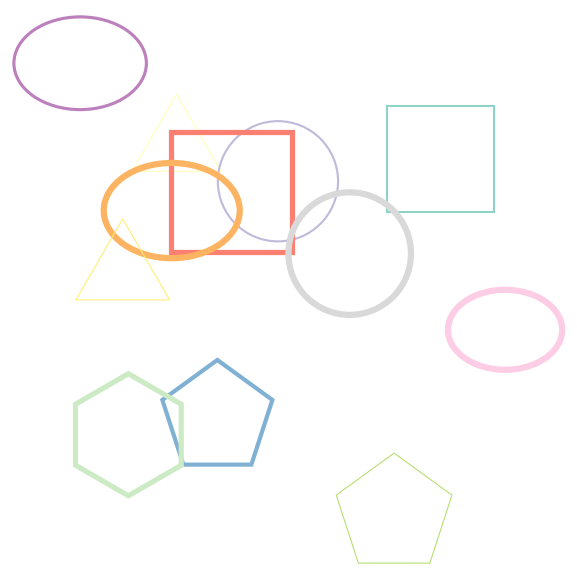[{"shape": "square", "thickness": 1, "radius": 0.46, "center": [0.762, 0.724]}, {"shape": "triangle", "thickness": 0.5, "radius": 0.44, "center": [0.306, 0.747]}, {"shape": "circle", "thickness": 1, "radius": 0.52, "center": [0.481, 0.685]}, {"shape": "square", "thickness": 2.5, "radius": 0.52, "center": [0.401, 0.666]}, {"shape": "pentagon", "thickness": 2, "radius": 0.5, "center": [0.376, 0.276]}, {"shape": "oval", "thickness": 3, "radius": 0.59, "center": [0.297, 0.634]}, {"shape": "pentagon", "thickness": 0.5, "radius": 0.53, "center": [0.682, 0.109]}, {"shape": "oval", "thickness": 3, "radius": 0.49, "center": [0.875, 0.428]}, {"shape": "circle", "thickness": 3, "radius": 0.53, "center": [0.606, 0.56]}, {"shape": "oval", "thickness": 1.5, "radius": 0.57, "center": [0.139, 0.89]}, {"shape": "hexagon", "thickness": 2.5, "radius": 0.53, "center": [0.222, 0.246]}, {"shape": "triangle", "thickness": 0.5, "radius": 0.47, "center": [0.213, 0.527]}]